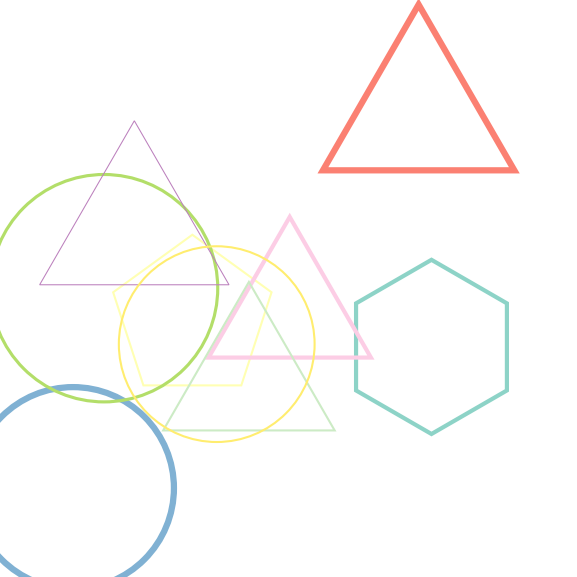[{"shape": "hexagon", "thickness": 2, "radius": 0.75, "center": [0.747, 0.398]}, {"shape": "pentagon", "thickness": 1, "radius": 0.72, "center": [0.333, 0.448]}, {"shape": "triangle", "thickness": 3, "radius": 0.96, "center": [0.725, 0.8]}, {"shape": "circle", "thickness": 3, "radius": 0.87, "center": [0.126, 0.154]}, {"shape": "circle", "thickness": 1.5, "radius": 0.98, "center": [0.18, 0.5]}, {"shape": "triangle", "thickness": 2, "radius": 0.81, "center": [0.502, 0.461]}, {"shape": "triangle", "thickness": 0.5, "radius": 0.95, "center": [0.233, 0.601]}, {"shape": "triangle", "thickness": 1, "radius": 0.86, "center": [0.431, 0.34]}, {"shape": "circle", "thickness": 1, "radius": 0.85, "center": [0.375, 0.403]}]